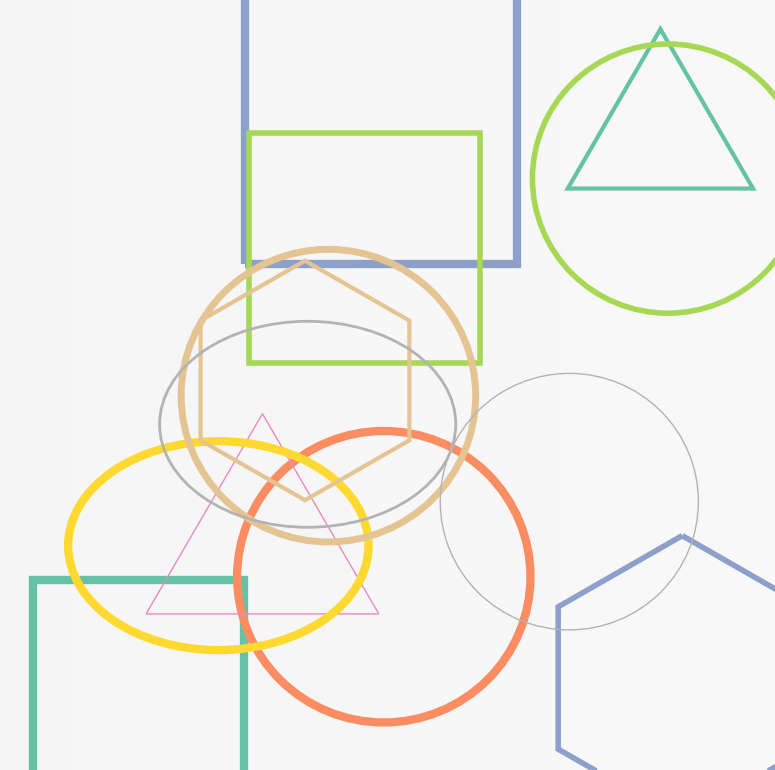[{"shape": "square", "thickness": 3, "radius": 0.68, "center": [0.179, 0.11]}, {"shape": "triangle", "thickness": 1.5, "radius": 0.69, "center": [0.852, 0.824]}, {"shape": "circle", "thickness": 3, "radius": 0.95, "center": [0.495, 0.251]}, {"shape": "square", "thickness": 3, "radius": 0.88, "center": [0.492, 0.832]}, {"shape": "hexagon", "thickness": 2, "radius": 0.92, "center": [0.88, 0.12]}, {"shape": "triangle", "thickness": 0.5, "radius": 0.87, "center": [0.339, 0.289]}, {"shape": "circle", "thickness": 2, "radius": 0.87, "center": [0.862, 0.768]}, {"shape": "square", "thickness": 2, "radius": 0.75, "center": [0.47, 0.678]}, {"shape": "oval", "thickness": 3, "radius": 0.97, "center": [0.282, 0.291]}, {"shape": "hexagon", "thickness": 1.5, "radius": 0.78, "center": [0.394, 0.506]}, {"shape": "circle", "thickness": 2.5, "radius": 0.95, "center": [0.424, 0.486]}, {"shape": "circle", "thickness": 0.5, "radius": 0.83, "center": [0.735, 0.349]}, {"shape": "oval", "thickness": 1, "radius": 0.96, "center": [0.397, 0.449]}]